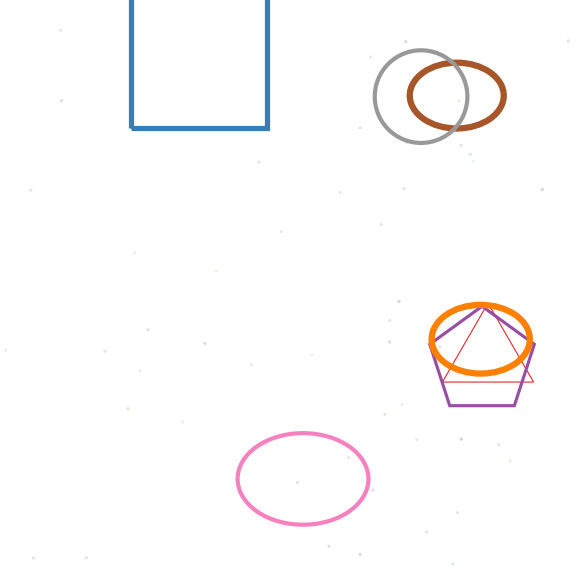[{"shape": "triangle", "thickness": 0.5, "radius": 0.46, "center": [0.845, 0.383]}, {"shape": "square", "thickness": 2.5, "radius": 0.59, "center": [0.345, 0.895]}, {"shape": "pentagon", "thickness": 1.5, "radius": 0.48, "center": [0.835, 0.374]}, {"shape": "oval", "thickness": 3, "radius": 0.43, "center": [0.832, 0.412]}, {"shape": "oval", "thickness": 3, "radius": 0.41, "center": [0.791, 0.834]}, {"shape": "oval", "thickness": 2, "radius": 0.57, "center": [0.525, 0.17]}, {"shape": "circle", "thickness": 2, "radius": 0.4, "center": [0.729, 0.832]}]